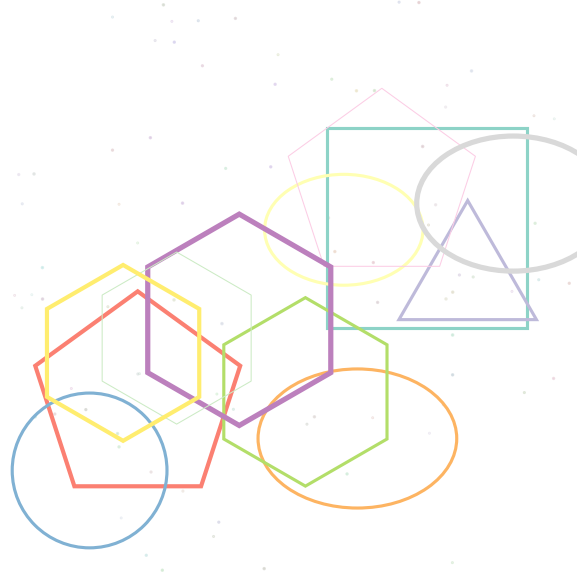[{"shape": "square", "thickness": 1.5, "radius": 0.87, "center": [0.739, 0.604]}, {"shape": "oval", "thickness": 1.5, "radius": 0.69, "center": [0.595, 0.601]}, {"shape": "triangle", "thickness": 1.5, "radius": 0.69, "center": [0.81, 0.514]}, {"shape": "pentagon", "thickness": 2, "radius": 0.93, "center": [0.238, 0.308]}, {"shape": "circle", "thickness": 1.5, "radius": 0.67, "center": [0.155, 0.185]}, {"shape": "oval", "thickness": 1.5, "radius": 0.86, "center": [0.619, 0.24]}, {"shape": "hexagon", "thickness": 1.5, "radius": 0.82, "center": [0.529, 0.321]}, {"shape": "pentagon", "thickness": 0.5, "radius": 0.85, "center": [0.661, 0.676]}, {"shape": "oval", "thickness": 2.5, "radius": 0.84, "center": [0.889, 0.647]}, {"shape": "hexagon", "thickness": 2.5, "radius": 0.91, "center": [0.414, 0.445]}, {"shape": "hexagon", "thickness": 0.5, "radius": 0.74, "center": [0.306, 0.414]}, {"shape": "hexagon", "thickness": 2, "radius": 0.76, "center": [0.213, 0.388]}]